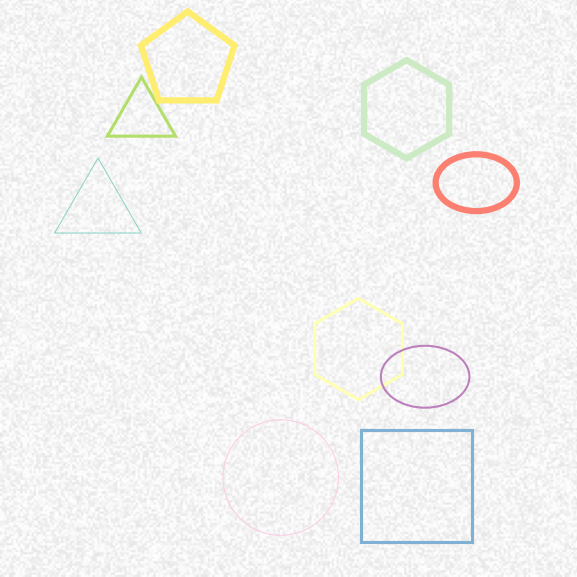[{"shape": "triangle", "thickness": 0.5, "radius": 0.43, "center": [0.17, 0.639]}, {"shape": "hexagon", "thickness": 1.5, "radius": 0.44, "center": [0.621, 0.395]}, {"shape": "oval", "thickness": 3, "radius": 0.35, "center": [0.825, 0.683]}, {"shape": "square", "thickness": 1.5, "radius": 0.48, "center": [0.721, 0.158]}, {"shape": "triangle", "thickness": 1.5, "radius": 0.34, "center": [0.245, 0.797]}, {"shape": "circle", "thickness": 0.5, "radius": 0.5, "center": [0.486, 0.172]}, {"shape": "oval", "thickness": 1, "radius": 0.38, "center": [0.736, 0.347]}, {"shape": "hexagon", "thickness": 3, "radius": 0.43, "center": [0.704, 0.81]}, {"shape": "pentagon", "thickness": 3, "radius": 0.43, "center": [0.325, 0.894]}]